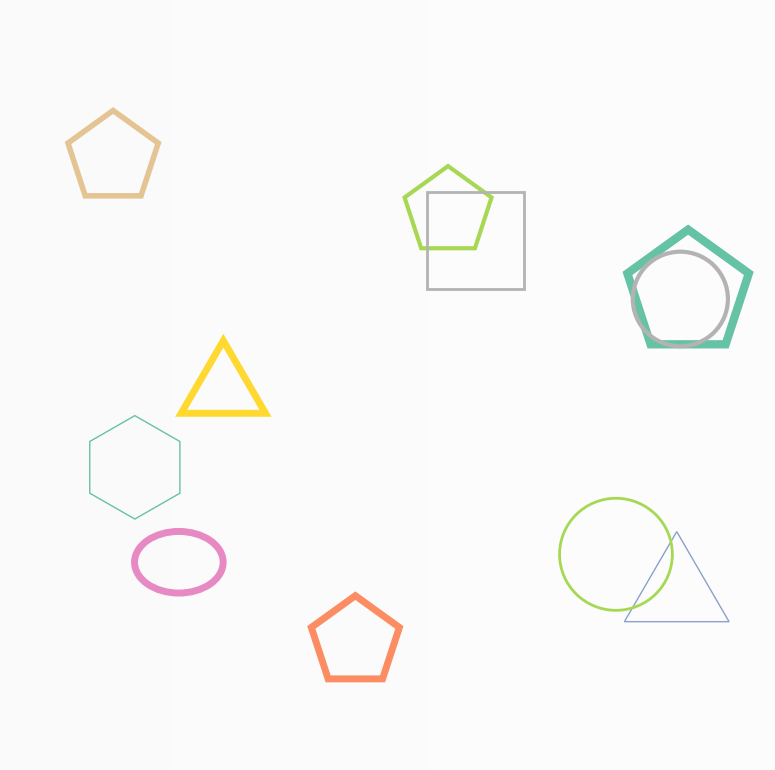[{"shape": "hexagon", "thickness": 0.5, "radius": 0.34, "center": [0.174, 0.393]}, {"shape": "pentagon", "thickness": 3, "radius": 0.41, "center": [0.888, 0.619]}, {"shape": "pentagon", "thickness": 2.5, "radius": 0.3, "center": [0.459, 0.167]}, {"shape": "triangle", "thickness": 0.5, "radius": 0.39, "center": [0.873, 0.232]}, {"shape": "oval", "thickness": 2.5, "radius": 0.29, "center": [0.231, 0.27]}, {"shape": "circle", "thickness": 1, "radius": 0.36, "center": [0.795, 0.28]}, {"shape": "pentagon", "thickness": 1.5, "radius": 0.29, "center": [0.578, 0.725]}, {"shape": "triangle", "thickness": 2.5, "radius": 0.31, "center": [0.288, 0.495]}, {"shape": "pentagon", "thickness": 2, "radius": 0.31, "center": [0.146, 0.795]}, {"shape": "circle", "thickness": 1.5, "radius": 0.31, "center": [0.878, 0.612]}, {"shape": "square", "thickness": 1, "radius": 0.31, "center": [0.614, 0.688]}]